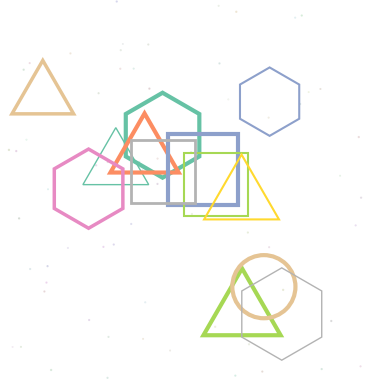[{"shape": "triangle", "thickness": 1, "radius": 0.49, "center": [0.301, 0.57]}, {"shape": "hexagon", "thickness": 3, "radius": 0.55, "center": [0.422, 0.649]}, {"shape": "triangle", "thickness": 3, "radius": 0.51, "center": [0.375, 0.603]}, {"shape": "hexagon", "thickness": 1.5, "radius": 0.44, "center": [0.7, 0.736]}, {"shape": "square", "thickness": 3, "radius": 0.46, "center": [0.527, 0.56]}, {"shape": "hexagon", "thickness": 2.5, "radius": 0.51, "center": [0.23, 0.51]}, {"shape": "triangle", "thickness": 3, "radius": 0.58, "center": [0.629, 0.187]}, {"shape": "square", "thickness": 1.5, "radius": 0.41, "center": [0.561, 0.521]}, {"shape": "triangle", "thickness": 1.5, "radius": 0.56, "center": [0.627, 0.486]}, {"shape": "triangle", "thickness": 2.5, "radius": 0.46, "center": [0.111, 0.751]}, {"shape": "circle", "thickness": 3, "radius": 0.41, "center": [0.685, 0.255]}, {"shape": "hexagon", "thickness": 1, "radius": 0.6, "center": [0.732, 0.184]}, {"shape": "square", "thickness": 2, "radius": 0.41, "center": [0.423, 0.555]}]